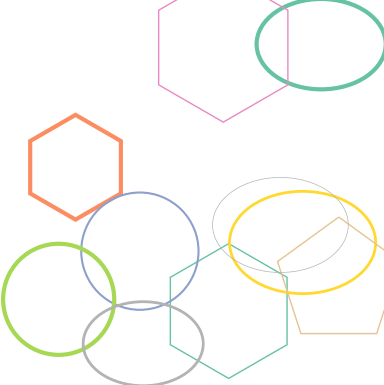[{"shape": "hexagon", "thickness": 1, "radius": 0.88, "center": [0.594, 0.192]}, {"shape": "oval", "thickness": 3, "radius": 0.84, "center": [0.834, 0.885]}, {"shape": "hexagon", "thickness": 3, "radius": 0.68, "center": [0.196, 0.566]}, {"shape": "circle", "thickness": 1.5, "radius": 0.76, "center": [0.363, 0.348]}, {"shape": "hexagon", "thickness": 1, "radius": 0.97, "center": [0.58, 0.877]}, {"shape": "circle", "thickness": 3, "radius": 0.72, "center": [0.152, 0.223]}, {"shape": "oval", "thickness": 2, "radius": 0.95, "center": [0.786, 0.37]}, {"shape": "pentagon", "thickness": 1, "radius": 0.84, "center": [0.88, 0.269]}, {"shape": "oval", "thickness": 2, "radius": 0.78, "center": [0.372, 0.107]}, {"shape": "oval", "thickness": 0.5, "radius": 0.88, "center": [0.728, 0.416]}]